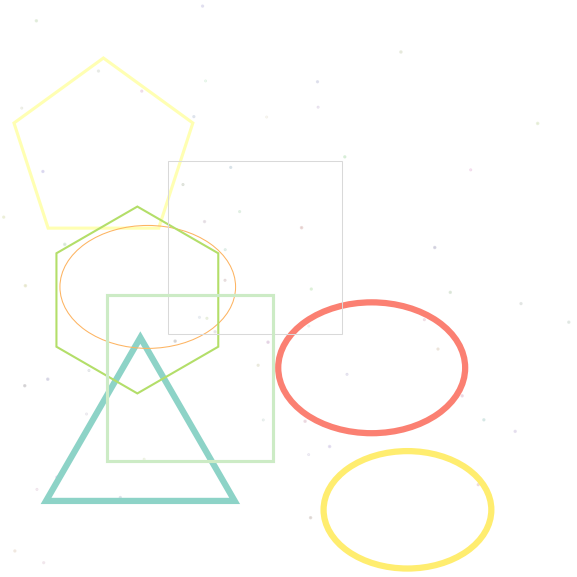[{"shape": "triangle", "thickness": 3, "radius": 0.94, "center": [0.243, 0.226]}, {"shape": "pentagon", "thickness": 1.5, "radius": 0.81, "center": [0.179, 0.736]}, {"shape": "oval", "thickness": 3, "radius": 0.81, "center": [0.644, 0.362]}, {"shape": "oval", "thickness": 0.5, "radius": 0.76, "center": [0.256, 0.502]}, {"shape": "hexagon", "thickness": 1, "radius": 0.81, "center": [0.238, 0.48]}, {"shape": "square", "thickness": 0.5, "radius": 0.75, "center": [0.442, 0.57]}, {"shape": "square", "thickness": 1.5, "radius": 0.72, "center": [0.329, 0.344]}, {"shape": "oval", "thickness": 3, "radius": 0.73, "center": [0.706, 0.116]}]